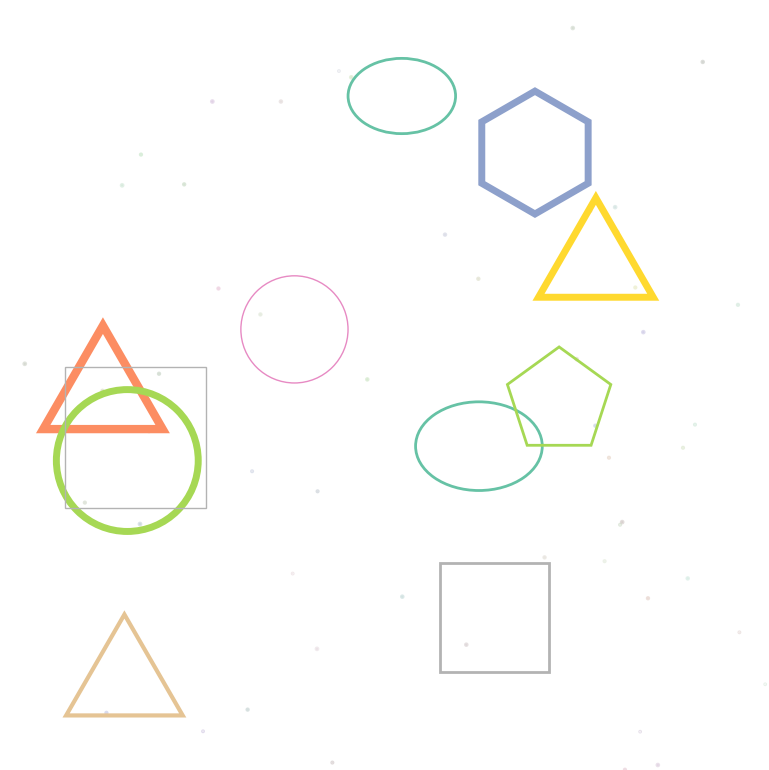[{"shape": "oval", "thickness": 1, "radius": 0.35, "center": [0.522, 0.875]}, {"shape": "oval", "thickness": 1, "radius": 0.41, "center": [0.622, 0.421]}, {"shape": "triangle", "thickness": 3, "radius": 0.45, "center": [0.134, 0.488]}, {"shape": "hexagon", "thickness": 2.5, "radius": 0.4, "center": [0.695, 0.802]}, {"shape": "circle", "thickness": 0.5, "radius": 0.35, "center": [0.382, 0.572]}, {"shape": "circle", "thickness": 2.5, "radius": 0.46, "center": [0.165, 0.402]}, {"shape": "pentagon", "thickness": 1, "radius": 0.35, "center": [0.726, 0.479]}, {"shape": "triangle", "thickness": 2.5, "radius": 0.43, "center": [0.774, 0.657]}, {"shape": "triangle", "thickness": 1.5, "radius": 0.44, "center": [0.162, 0.115]}, {"shape": "square", "thickness": 1, "radius": 0.35, "center": [0.642, 0.198]}, {"shape": "square", "thickness": 0.5, "radius": 0.46, "center": [0.176, 0.432]}]